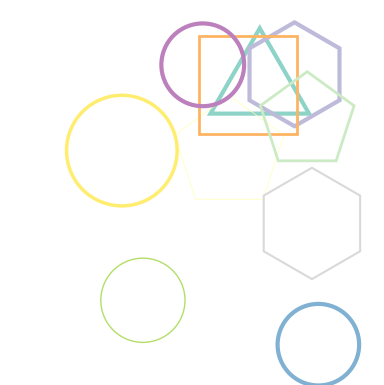[{"shape": "triangle", "thickness": 3, "radius": 0.74, "center": [0.675, 0.779]}, {"shape": "pentagon", "thickness": 0.5, "radius": 0.75, "center": [0.595, 0.603]}, {"shape": "hexagon", "thickness": 3, "radius": 0.67, "center": [0.765, 0.807]}, {"shape": "circle", "thickness": 3, "radius": 0.53, "center": [0.827, 0.105]}, {"shape": "square", "thickness": 2, "radius": 0.64, "center": [0.645, 0.78]}, {"shape": "circle", "thickness": 1, "radius": 0.55, "center": [0.371, 0.22]}, {"shape": "hexagon", "thickness": 1.5, "radius": 0.72, "center": [0.81, 0.42]}, {"shape": "circle", "thickness": 3, "radius": 0.54, "center": [0.527, 0.832]}, {"shape": "pentagon", "thickness": 2, "radius": 0.64, "center": [0.798, 0.686]}, {"shape": "circle", "thickness": 2.5, "radius": 0.72, "center": [0.316, 0.609]}]